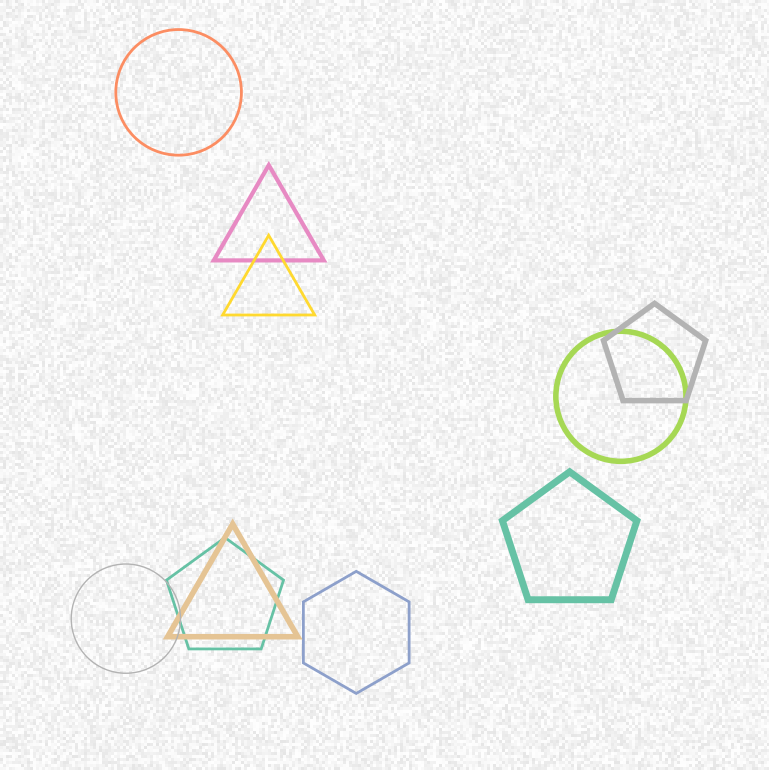[{"shape": "pentagon", "thickness": 1, "radius": 0.4, "center": [0.292, 0.222]}, {"shape": "pentagon", "thickness": 2.5, "radius": 0.46, "center": [0.74, 0.295]}, {"shape": "circle", "thickness": 1, "radius": 0.41, "center": [0.232, 0.88]}, {"shape": "hexagon", "thickness": 1, "radius": 0.4, "center": [0.463, 0.179]}, {"shape": "triangle", "thickness": 1.5, "radius": 0.41, "center": [0.349, 0.703]}, {"shape": "circle", "thickness": 2, "radius": 0.42, "center": [0.806, 0.485]}, {"shape": "triangle", "thickness": 1, "radius": 0.35, "center": [0.349, 0.625]}, {"shape": "triangle", "thickness": 2, "radius": 0.49, "center": [0.302, 0.222]}, {"shape": "circle", "thickness": 0.5, "radius": 0.35, "center": [0.163, 0.197]}, {"shape": "pentagon", "thickness": 2, "radius": 0.35, "center": [0.85, 0.536]}]